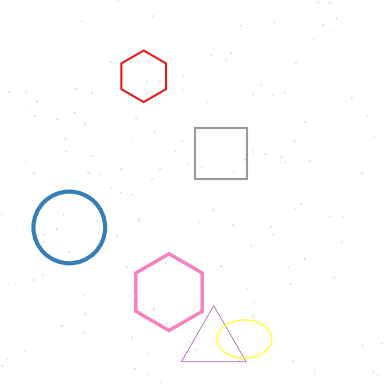[{"shape": "hexagon", "thickness": 1.5, "radius": 0.33, "center": [0.373, 0.802]}, {"shape": "circle", "thickness": 3, "radius": 0.47, "center": [0.18, 0.409]}, {"shape": "triangle", "thickness": 0.5, "radius": 0.49, "center": [0.555, 0.109]}, {"shape": "oval", "thickness": 1, "radius": 0.35, "center": [0.635, 0.119]}, {"shape": "hexagon", "thickness": 2.5, "radius": 0.5, "center": [0.439, 0.241]}, {"shape": "square", "thickness": 1.5, "radius": 0.33, "center": [0.574, 0.601]}]